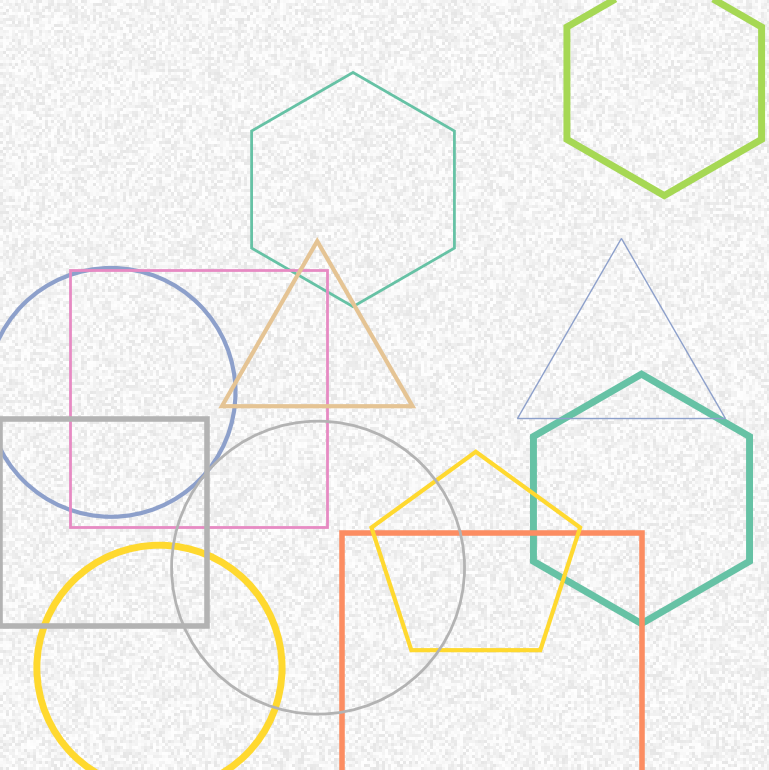[{"shape": "hexagon", "thickness": 1, "radius": 0.76, "center": [0.458, 0.754]}, {"shape": "hexagon", "thickness": 2.5, "radius": 0.81, "center": [0.833, 0.352]}, {"shape": "square", "thickness": 2, "radius": 0.97, "center": [0.639, 0.113]}, {"shape": "triangle", "thickness": 0.5, "radius": 0.78, "center": [0.807, 0.534]}, {"shape": "circle", "thickness": 1.5, "radius": 0.81, "center": [0.144, 0.49]}, {"shape": "square", "thickness": 1, "radius": 0.83, "center": [0.258, 0.483]}, {"shape": "hexagon", "thickness": 2.5, "radius": 0.73, "center": [0.863, 0.892]}, {"shape": "circle", "thickness": 2.5, "radius": 0.8, "center": [0.207, 0.133]}, {"shape": "pentagon", "thickness": 1.5, "radius": 0.71, "center": [0.618, 0.271]}, {"shape": "triangle", "thickness": 1.5, "radius": 0.71, "center": [0.412, 0.544]}, {"shape": "circle", "thickness": 1, "radius": 0.95, "center": [0.413, 0.263]}, {"shape": "square", "thickness": 2, "radius": 0.67, "center": [0.134, 0.321]}]